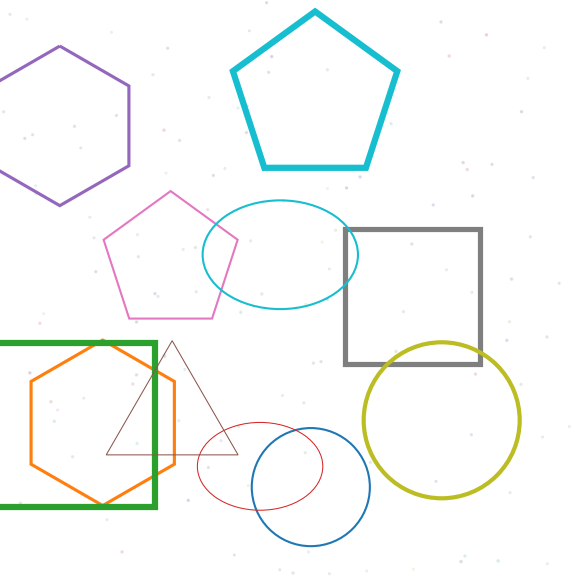[{"shape": "circle", "thickness": 1, "radius": 0.51, "center": [0.538, 0.156]}, {"shape": "hexagon", "thickness": 1.5, "radius": 0.72, "center": [0.178, 0.267]}, {"shape": "square", "thickness": 3, "radius": 0.71, "center": [0.126, 0.264]}, {"shape": "oval", "thickness": 0.5, "radius": 0.54, "center": [0.45, 0.192]}, {"shape": "hexagon", "thickness": 1.5, "radius": 0.69, "center": [0.104, 0.781]}, {"shape": "triangle", "thickness": 0.5, "radius": 0.66, "center": [0.298, 0.277]}, {"shape": "pentagon", "thickness": 1, "radius": 0.61, "center": [0.295, 0.546]}, {"shape": "square", "thickness": 2.5, "radius": 0.58, "center": [0.714, 0.485]}, {"shape": "circle", "thickness": 2, "radius": 0.68, "center": [0.765, 0.271]}, {"shape": "oval", "thickness": 1, "radius": 0.67, "center": [0.485, 0.558]}, {"shape": "pentagon", "thickness": 3, "radius": 0.75, "center": [0.546, 0.83]}]